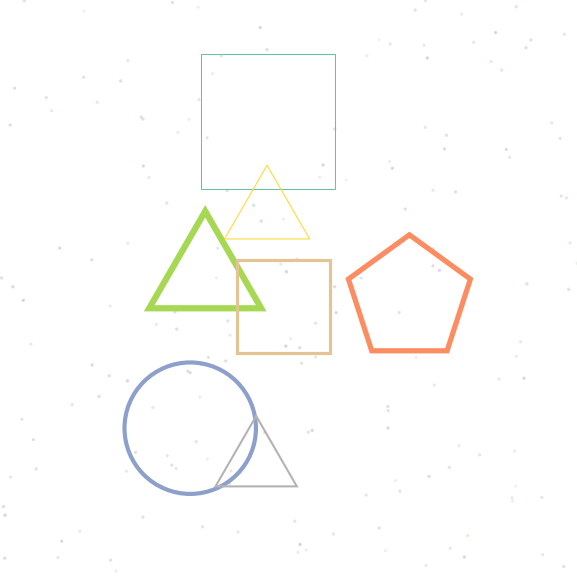[{"shape": "square", "thickness": 0.5, "radius": 0.58, "center": [0.464, 0.789]}, {"shape": "pentagon", "thickness": 2.5, "radius": 0.56, "center": [0.709, 0.482]}, {"shape": "circle", "thickness": 2, "radius": 0.57, "center": [0.329, 0.258]}, {"shape": "triangle", "thickness": 3, "radius": 0.56, "center": [0.355, 0.521]}, {"shape": "triangle", "thickness": 0.5, "radius": 0.43, "center": [0.462, 0.628]}, {"shape": "square", "thickness": 1.5, "radius": 0.41, "center": [0.491, 0.468]}, {"shape": "triangle", "thickness": 1, "radius": 0.41, "center": [0.444, 0.198]}]